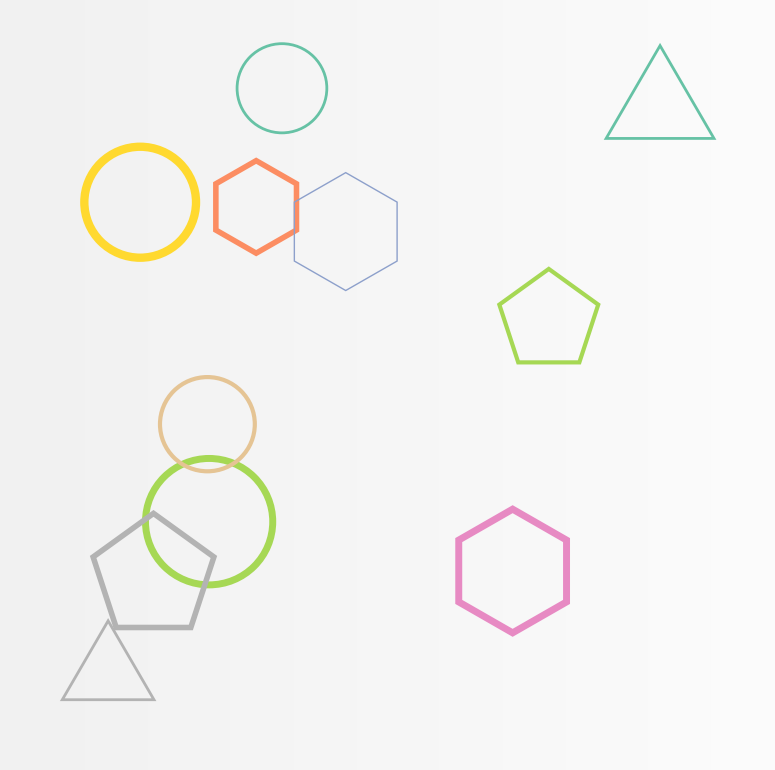[{"shape": "triangle", "thickness": 1, "radius": 0.4, "center": [0.852, 0.86]}, {"shape": "circle", "thickness": 1, "radius": 0.29, "center": [0.364, 0.885]}, {"shape": "hexagon", "thickness": 2, "radius": 0.3, "center": [0.331, 0.731]}, {"shape": "hexagon", "thickness": 0.5, "radius": 0.38, "center": [0.446, 0.699]}, {"shape": "hexagon", "thickness": 2.5, "radius": 0.4, "center": [0.661, 0.258]}, {"shape": "pentagon", "thickness": 1.5, "radius": 0.34, "center": [0.708, 0.584]}, {"shape": "circle", "thickness": 2.5, "radius": 0.41, "center": [0.27, 0.323]}, {"shape": "circle", "thickness": 3, "radius": 0.36, "center": [0.181, 0.737]}, {"shape": "circle", "thickness": 1.5, "radius": 0.31, "center": [0.268, 0.449]}, {"shape": "pentagon", "thickness": 2, "radius": 0.41, "center": [0.198, 0.251]}, {"shape": "triangle", "thickness": 1, "radius": 0.34, "center": [0.14, 0.125]}]